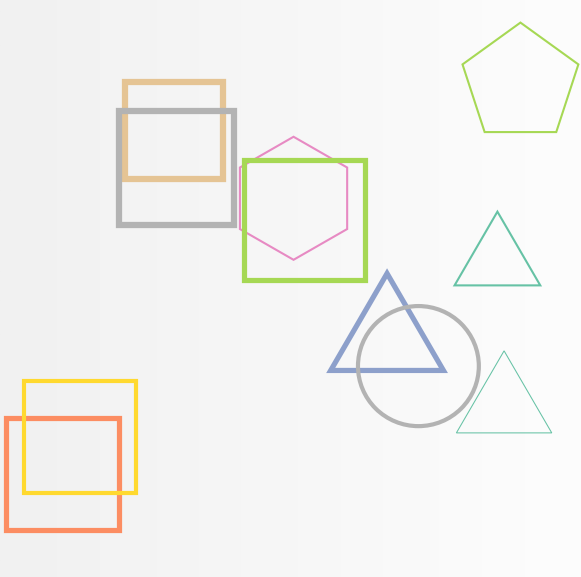[{"shape": "triangle", "thickness": 0.5, "radius": 0.47, "center": [0.867, 0.297]}, {"shape": "triangle", "thickness": 1, "radius": 0.43, "center": [0.856, 0.548]}, {"shape": "square", "thickness": 2.5, "radius": 0.48, "center": [0.107, 0.179]}, {"shape": "triangle", "thickness": 2.5, "radius": 0.56, "center": [0.666, 0.414]}, {"shape": "hexagon", "thickness": 1, "radius": 0.53, "center": [0.505, 0.656]}, {"shape": "pentagon", "thickness": 1, "radius": 0.52, "center": [0.895, 0.855]}, {"shape": "square", "thickness": 2.5, "radius": 0.52, "center": [0.524, 0.618]}, {"shape": "square", "thickness": 2, "radius": 0.49, "center": [0.138, 0.242]}, {"shape": "square", "thickness": 3, "radius": 0.42, "center": [0.3, 0.773]}, {"shape": "circle", "thickness": 2, "radius": 0.52, "center": [0.72, 0.365]}, {"shape": "square", "thickness": 3, "radius": 0.49, "center": [0.304, 0.708]}]